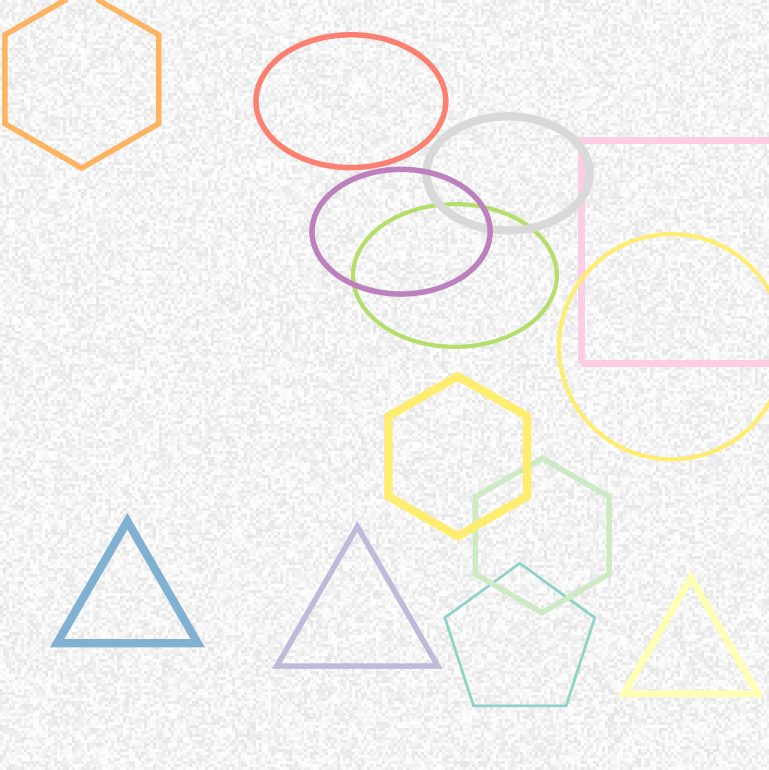[{"shape": "pentagon", "thickness": 1, "radius": 0.51, "center": [0.675, 0.166]}, {"shape": "triangle", "thickness": 2.5, "radius": 0.5, "center": [0.897, 0.149]}, {"shape": "triangle", "thickness": 2, "radius": 0.6, "center": [0.464, 0.195]}, {"shape": "oval", "thickness": 2, "radius": 0.62, "center": [0.456, 0.869]}, {"shape": "triangle", "thickness": 3, "radius": 0.53, "center": [0.165, 0.217]}, {"shape": "hexagon", "thickness": 2, "radius": 0.58, "center": [0.106, 0.897]}, {"shape": "oval", "thickness": 1.5, "radius": 0.66, "center": [0.591, 0.642]}, {"shape": "square", "thickness": 2.5, "radius": 0.73, "center": [0.899, 0.674]}, {"shape": "oval", "thickness": 3, "radius": 0.53, "center": [0.66, 0.775]}, {"shape": "oval", "thickness": 2, "radius": 0.58, "center": [0.521, 0.699]}, {"shape": "hexagon", "thickness": 2, "radius": 0.5, "center": [0.704, 0.305]}, {"shape": "hexagon", "thickness": 3, "radius": 0.52, "center": [0.594, 0.407]}, {"shape": "circle", "thickness": 1.5, "radius": 0.73, "center": [0.872, 0.55]}]